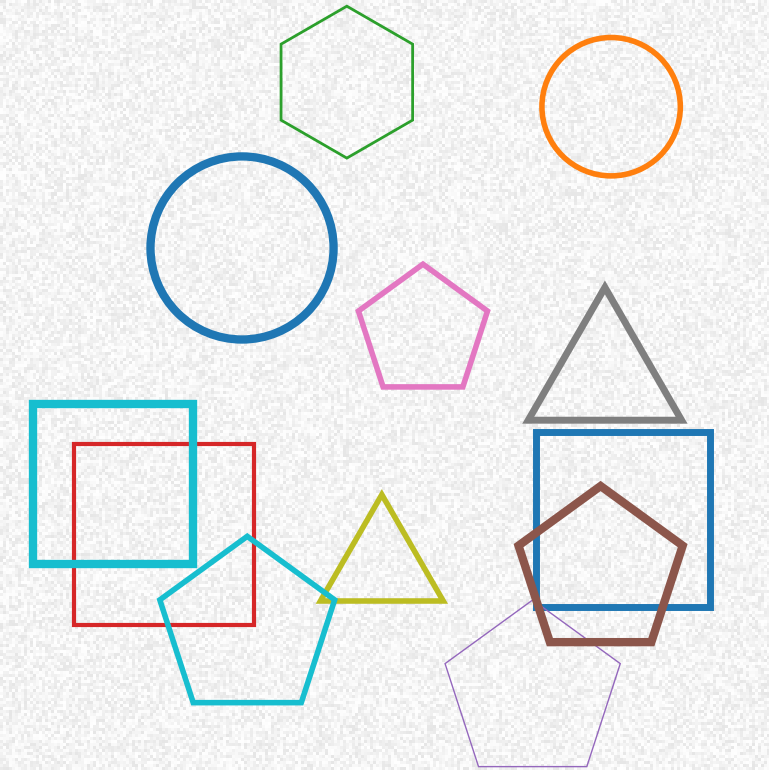[{"shape": "square", "thickness": 2.5, "radius": 0.57, "center": [0.809, 0.325]}, {"shape": "circle", "thickness": 3, "radius": 0.59, "center": [0.314, 0.678]}, {"shape": "circle", "thickness": 2, "radius": 0.45, "center": [0.794, 0.861]}, {"shape": "hexagon", "thickness": 1, "radius": 0.49, "center": [0.45, 0.893]}, {"shape": "square", "thickness": 1.5, "radius": 0.59, "center": [0.213, 0.306]}, {"shape": "pentagon", "thickness": 0.5, "radius": 0.6, "center": [0.692, 0.101]}, {"shape": "pentagon", "thickness": 3, "radius": 0.56, "center": [0.78, 0.257]}, {"shape": "pentagon", "thickness": 2, "radius": 0.44, "center": [0.549, 0.569]}, {"shape": "triangle", "thickness": 2.5, "radius": 0.57, "center": [0.786, 0.512]}, {"shape": "triangle", "thickness": 2, "radius": 0.46, "center": [0.496, 0.266]}, {"shape": "square", "thickness": 3, "radius": 0.52, "center": [0.147, 0.371]}, {"shape": "pentagon", "thickness": 2, "radius": 0.6, "center": [0.321, 0.184]}]